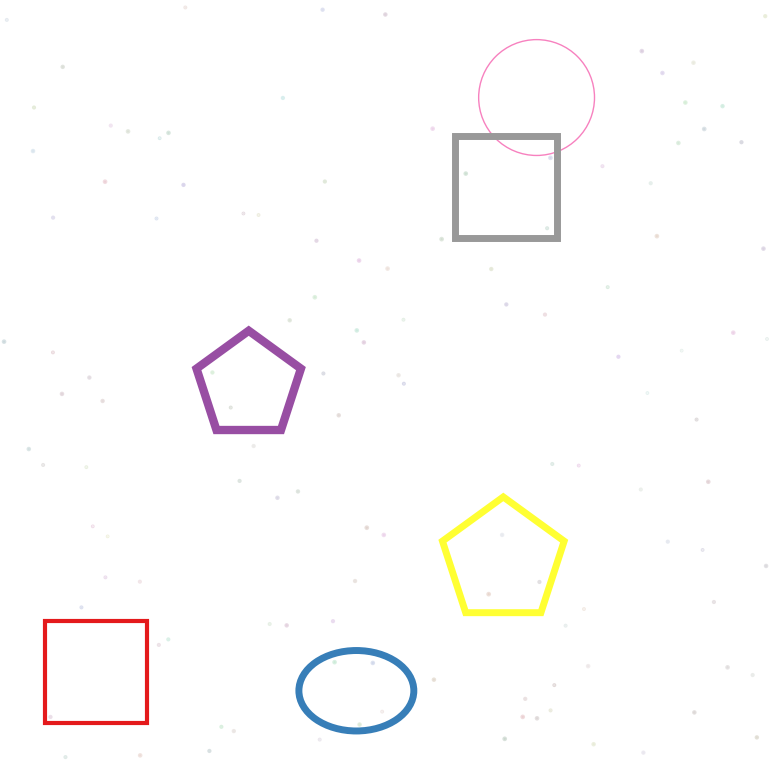[{"shape": "square", "thickness": 1.5, "radius": 0.33, "center": [0.125, 0.127]}, {"shape": "oval", "thickness": 2.5, "radius": 0.37, "center": [0.463, 0.103]}, {"shape": "pentagon", "thickness": 3, "radius": 0.36, "center": [0.323, 0.499]}, {"shape": "pentagon", "thickness": 2.5, "radius": 0.42, "center": [0.654, 0.272]}, {"shape": "circle", "thickness": 0.5, "radius": 0.38, "center": [0.697, 0.873]}, {"shape": "square", "thickness": 2.5, "radius": 0.33, "center": [0.657, 0.757]}]